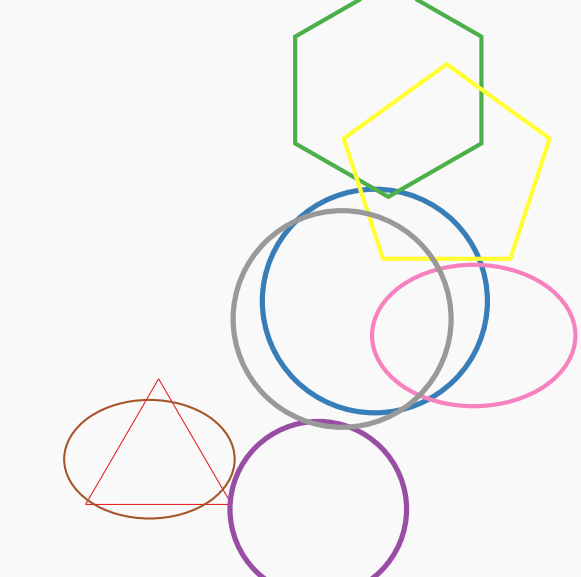[{"shape": "triangle", "thickness": 0.5, "radius": 0.73, "center": [0.273, 0.198]}, {"shape": "circle", "thickness": 2.5, "radius": 0.97, "center": [0.645, 0.478]}, {"shape": "hexagon", "thickness": 2, "radius": 0.92, "center": [0.668, 0.843]}, {"shape": "circle", "thickness": 2.5, "radius": 0.76, "center": [0.548, 0.117]}, {"shape": "pentagon", "thickness": 2, "radius": 0.93, "center": [0.768, 0.702]}, {"shape": "oval", "thickness": 1, "radius": 0.73, "center": [0.257, 0.204]}, {"shape": "oval", "thickness": 2, "radius": 0.87, "center": [0.815, 0.418]}, {"shape": "circle", "thickness": 2.5, "radius": 0.94, "center": [0.589, 0.447]}]